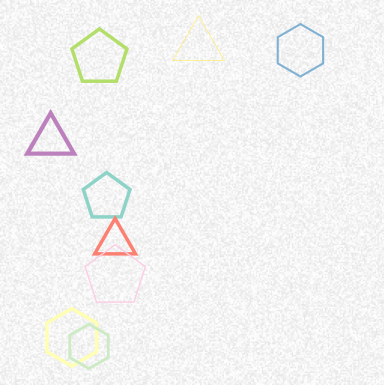[{"shape": "pentagon", "thickness": 2.5, "radius": 0.32, "center": [0.277, 0.488]}, {"shape": "hexagon", "thickness": 2.5, "radius": 0.37, "center": [0.186, 0.124]}, {"shape": "triangle", "thickness": 2.5, "radius": 0.31, "center": [0.299, 0.371]}, {"shape": "hexagon", "thickness": 1.5, "radius": 0.34, "center": [0.78, 0.869]}, {"shape": "pentagon", "thickness": 2.5, "radius": 0.38, "center": [0.258, 0.85]}, {"shape": "pentagon", "thickness": 1, "radius": 0.41, "center": [0.299, 0.282]}, {"shape": "triangle", "thickness": 3, "radius": 0.35, "center": [0.132, 0.636]}, {"shape": "hexagon", "thickness": 2, "radius": 0.29, "center": [0.231, 0.1]}, {"shape": "triangle", "thickness": 0.5, "radius": 0.39, "center": [0.516, 0.882]}]